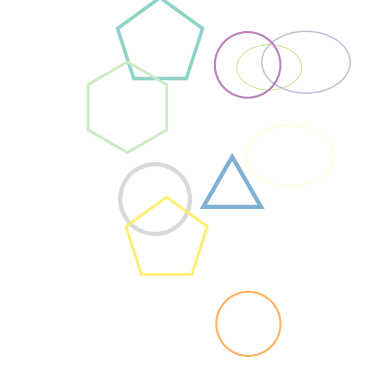[{"shape": "pentagon", "thickness": 2.5, "radius": 0.58, "center": [0.416, 0.89]}, {"shape": "oval", "thickness": 0.5, "radius": 0.56, "center": [0.753, 0.596]}, {"shape": "oval", "thickness": 1, "radius": 0.57, "center": [0.795, 0.838]}, {"shape": "triangle", "thickness": 3, "radius": 0.43, "center": [0.603, 0.506]}, {"shape": "circle", "thickness": 1.5, "radius": 0.42, "center": [0.645, 0.159]}, {"shape": "oval", "thickness": 0.5, "radius": 0.42, "center": [0.699, 0.825]}, {"shape": "circle", "thickness": 3, "radius": 0.45, "center": [0.403, 0.483]}, {"shape": "circle", "thickness": 1.5, "radius": 0.43, "center": [0.643, 0.831]}, {"shape": "hexagon", "thickness": 2, "radius": 0.59, "center": [0.331, 0.721]}, {"shape": "pentagon", "thickness": 2, "radius": 0.56, "center": [0.433, 0.377]}]